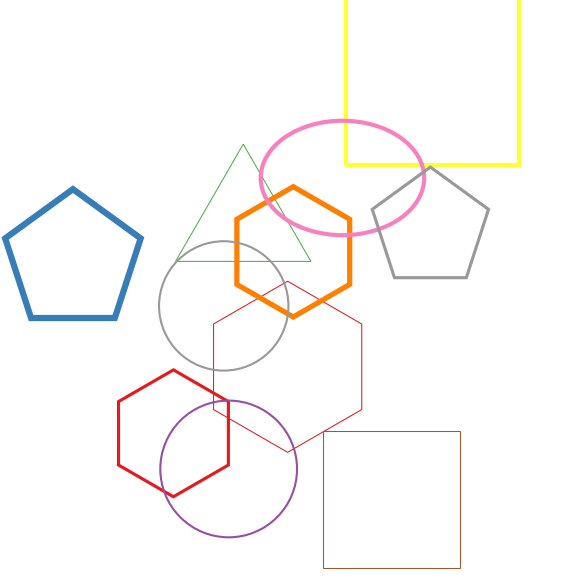[{"shape": "hexagon", "thickness": 1.5, "radius": 0.55, "center": [0.3, 0.249]}, {"shape": "hexagon", "thickness": 0.5, "radius": 0.74, "center": [0.498, 0.364]}, {"shape": "pentagon", "thickness": 3, "radius": 0.62, "center": [0.126, 0.548]}, {"shape": "triangle", "thickness": 0.5, "radius": 0.68, "center": [0.421, 0.614]}, {"shape": "circle", "thickness": 1, "radius": 0.59, "center": [0.396, 0.187]}, {"shape": "hexagon", "thickness": 2.5, "radius": 0.56, "center": [0.508, 0.563]}, {"shape": "square", "thickness": 2, "radius": 0.75, "center": [0.748, 0.864]}, {"shape": "square", "thickness": 0.5, "radius": 0.59, "center": [0.678, 0.134]}, {"shape": "oval", "thickness": 2, "radius": 0.71, "center": [0.593, 0.691]}, {"shape": "pentagon", "thickness": 1.5, "radius": 0.53, "center": [0.745, 0.604]}, {"shape": "circle", "thickness": 1, "radius": 0.56, "center": [0.387, 0.469]}]